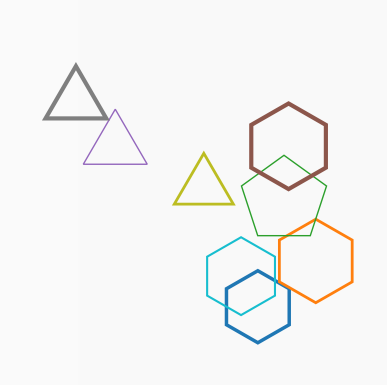[{"shape": "hexagon", "thickness": 2.5, "radius": 0.47, "center": [0.665, 0.203]}, {"shape": "hexagon", "thickness": 2, "radius": 0.54, "center": [0.815, 0.322]}, {"shape": "pentagon", "thickness": 1, "radius": 0.58, "center": [0.733, 0.481]}, {"shape": "triangle", "thickness": 1, "radius": 0.48, "center": [0.297, 0.621]}, {"shape": "hexagon", "thickness": 3, "radius": 0.56, "center": [0.745, 0.62]}, {"shape": "triangle", "thickness": 3, "radius": 0.45, "center": [0.196, 0.738]}, {"shape": "triangle", "thickness": 2, "radius": 0.44, "center": [0.526, 0.514]}, {"shape": "hexagon", "thickness": 1.5, "radius": 0.51, "center": [0.622, 0.283]}]